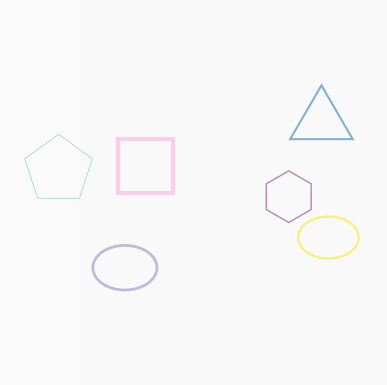[{"shape": "pentagon", "thickness": 0.5, "radius": 0.46, "center": [0.151, 0.559]}, {"shape": "oval", "thickness": 2, "radius": 0.41, "center": [0.322, 0.305]}, {"shape": "triangle", "thickness": 1.5, "radius": 0.47, "center": [0.83, 0.685]}, {"shape": "square", "thickness": 3, "radius": 0.35, "center": [0.375, 0.568]}, {"shape": "hexagon", "thickness": 1, "radius": 0.33, "center": [0.745, 0.489]}, {"shape": "oval", "thickness": 1.5, "radius": 0.39, "center": [0.847, 0.383]}]